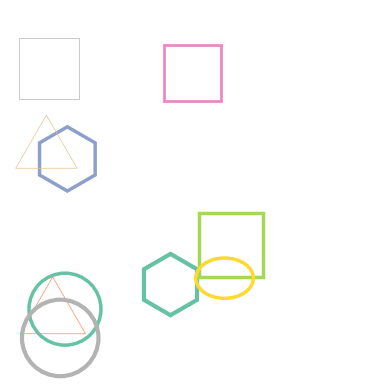[{"shape": "circle", "thickness": 2.5, "radius": 0.47, "center": [0.169, 0.197]}, {"shape": "hexagon", "thickness": 3, "radius": 0.4, "center": [0.443, 0.261]}, {"shape": "triangle", "thickness": 0.5, "radius": 0.49, "center": [0.137, 0.182]}, {"shape": "hexagon", "thickness": 2.5, "radius": 0.42, "center": [0.175, 0.587]}, {"shape": "square", "thickness": 2, "radius": 0.37, "center": [0.499, 0.811]}, {"shape": "square", "thickness": 2.5, "radius": 0.42, "center": [0.6, 0.364]}, {"shape": "oval", "thickness": 2.5, "radius": 0.37, "center": [0.583, 0.277]}, {"shape": "triangle", "thickness": 0.5, "radius": 0.46, "center": [0.121, 0.609]}, {"shape": "square", "thickness": 0.5, "radius": 0.39, "center": [0.127, 0.822]}, {"shape": "circle", "thickness": 3, "radius": 0.5, "center": [0.156, 0.122]}]